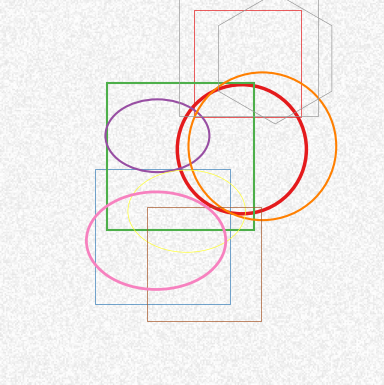[{"shape": "circle", "thickness": 2.5, "radius": 0.84, "center": [0.628, 0.612]}, {"shape": "square", "thickness": 0.5, "radius": 0.7, "center": [0.644, 0.835]}, {"shape": "square", "thickness": 0.5, "radius": 0.88, "center": [0.422, 0.385]}, {"shape": "square", "thickness": 1.5, "radius": 0.96, "center": [0.469, 0.593]}, {"shape": "oval", "thickness": 1.5, "radius": 0.68, "center": [0.409, 0.647]}, {"shape": "circle", "thickness": 1.5, "radius": 0.96, "center": [0.681, 0.62]}, {"shape": "oval", "thickness": 0.5, "radius": 0.76, "center": [0.485, 0.451]}, {"shape": "square", "thickness": 0.5, "radius": 0.74, "center": [0.53, 0.314]}, {"shape": "oval", "thickness": 2, "radius": 0.9, "center": [0.405, 0.375]}, {"shape": "hexagon", "thickness": 0.5, "radius": 0.85, "center": [0.715, 0.848]}, {"shape": "square", "thickness": 0.5, "radius": 0.9, "center": [0.646, 0.878]}]